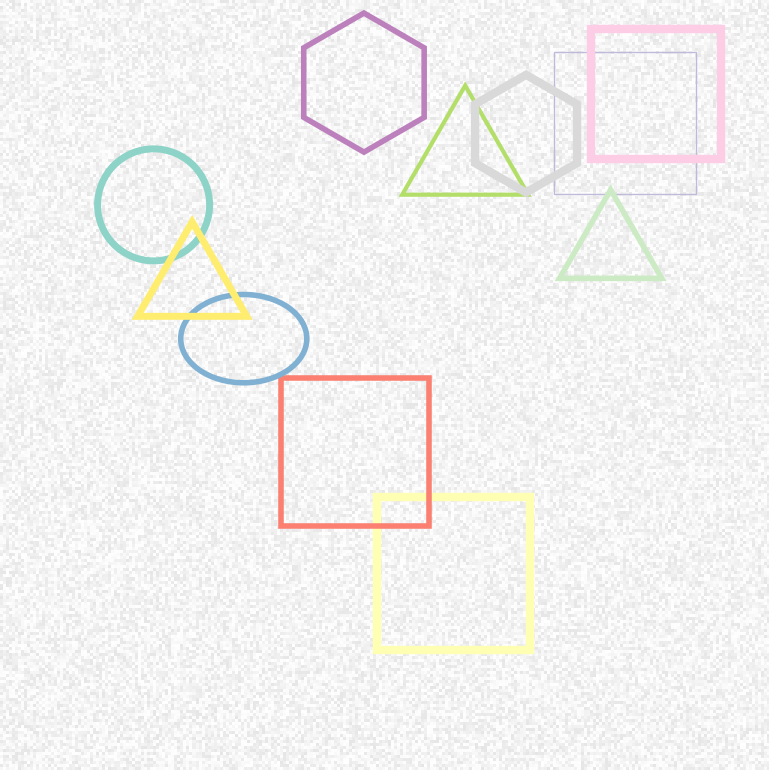[{"shape": "circle", "thickness": 2.5, "radius": 0.36, "center": [0.199, 0.734]}, {"shape": "square", "thickness": 3, "radius": 0.5, "center": [0.589, 0.255]}, {"shape": "square", "thickness": 0.5, "radius": 0.46, "center": [0.812, 0.84]}, {"shape": "square", "thickness": 2, "radius": 0.48, "center": [0.461, 0.413]}, {"shape": "oval", "thickness": 2, "radius": 0.41, "center": [0.317, 0.56]}, {"shape": "triangle", "thickness": 1.5, "radius": 0.47, "center": [0.604, 0.794]}, {"shape": "square", "thickness": 3, "radius": 0.42, "center": [0.852, 0.878]}, {"shape": "hexagon", "thickness": 3, "radius": 0.38, "center": [0.683, 0.826]}, {"shape": "hexagon", "thickness": 2, "radius": 0.45, "center": [0.473, 0.893]}, {"shape": "triangle", "thickness": 2, "radius": 0.38, "center": [0.793, 0.677]}, {"shape": "triangle", "thickness": 2.5, "radius": 0.41, "center": [0.25, 0.63]}]